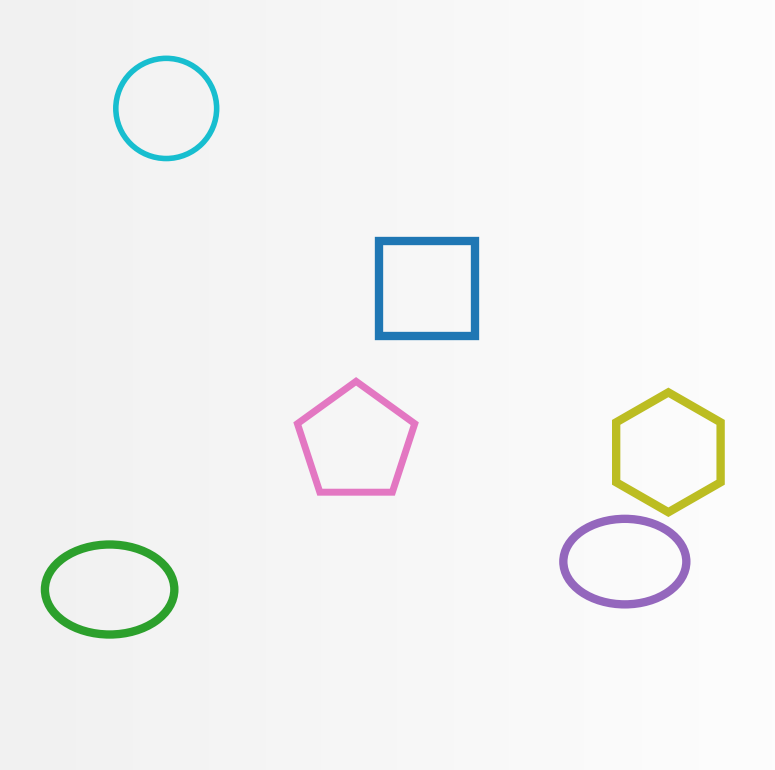[{"shape": "square", "thickness": 3, "radius": 0.31, "center": [0.551, 0.625]}, {"shape": "oval", "thickness": 3, "radius": 0.42, "center": [0.141, 0.234]}, {"shape": "oval", "thickness": 3, "radius": 0.4, "center": [0.806, 0.271]}, {"shape": "pentagon", "thickness": 2.5, "radius": 0.4, "center": [0.459, 0.425]}, {"shape": "hexagon", "thickness": 3, "radius": 0.39, "center": [0.862, 0.413]}, {"shape": "circle", "thickness": 2, "radius": 0.33, "center": [0.214, 0.859]}]